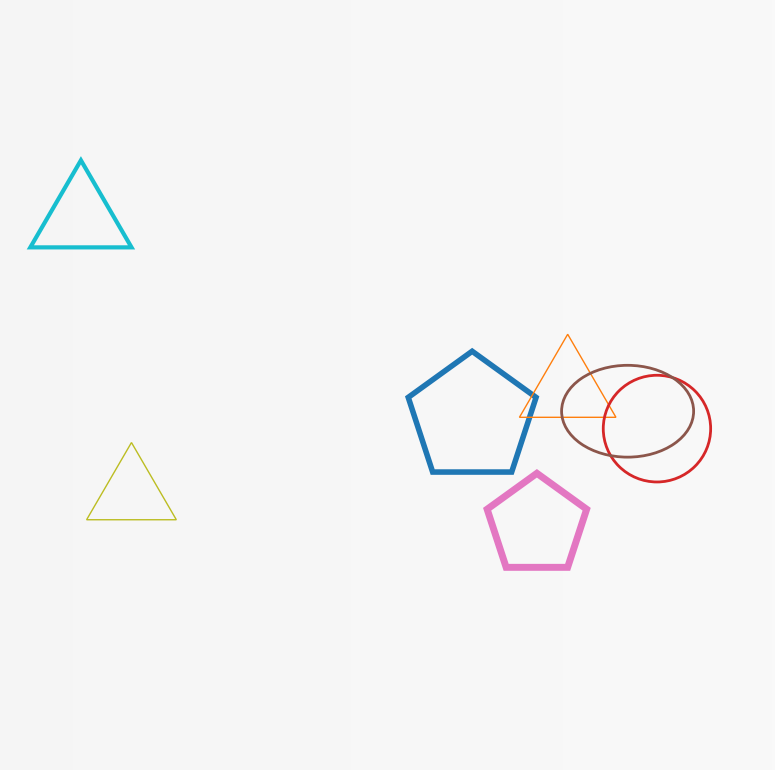[{"shape": "pentagon", "thickness": 2, "radius": 0.43, "center": [0.609, 0.457]}, {"shape": "triangle", "thickness": 0.5, "radius": 0.36, "center": [0.733, 0.494]}, {"shape": "circle", "thickness": 1, "radius": 0.35, "center": [0.848, 0.443]}, {"shape": "oval", "thickness": 1, "radius": 0.43, "center": [0.81, 0.466]}, {"shape": "pentagon", "thickness": 2.5, "radius": 0.34, "center": [0.693, 0.318]}, {"shape": "triangle", "thickness": 0.5, "radius": 0.33, "center": [0.17, 0.358]}, {"shape": "triangle", "thickness": 1.5, "radius": 0.38, "center": [0.104, 0.716]}]